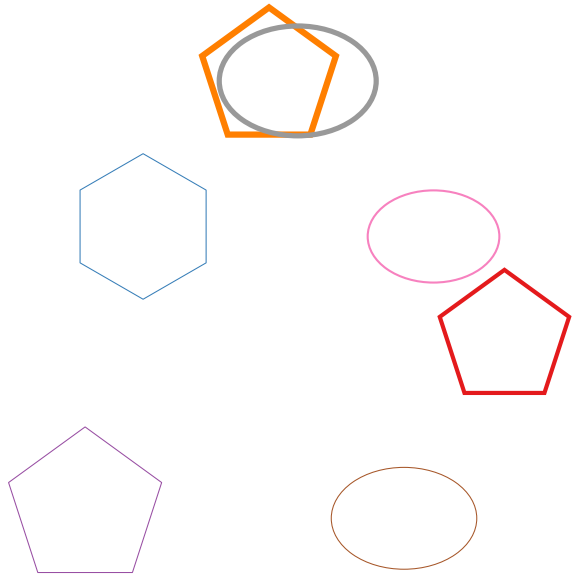[{"shape": "pentagon", "thickness": 2, "radius": 0.59, "center": [0.874, 0.414]}, {"shape": "hexagon", "thickness": 0.5, "radius": 0.63, "center": [0.248, 0.607]}, {"shape": "pentagon", "thickness": 0.5, "radius": 0.7, "center": [0.147, 0.12]}, {"shape": "pentagon", "thickness": 3, "radius": 0.61, "center": [0.466, 0.865]}, {"shape": "oval", "thickness": 0.5, "radius": 0.63, "center": [0.7, 0.102]}, {"shape": "oval", "thickness": 1, "radius": 0.57, "center": [0.751, 0.59]}, {"shape": "oval", "thickness": 2.5, "radius": 0.68, "center": [0.516, 0.859]}]